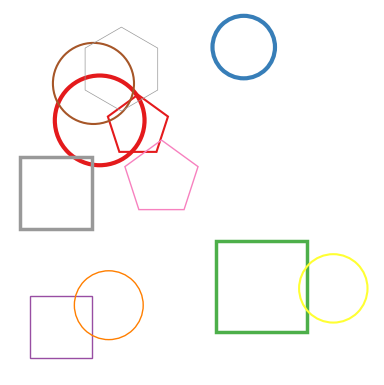[{"shape": "circle", "thickness": 3, "radius": 0.58, "center": [0.259, 0.687]}, {"shape": "pentagon", "thickness": 1.5, "radius": 0.41, "center": [0.358, 0.672]}, {"shape": "circle", "thickness": 3, "radius": 0.41, "center": [0.633, 0.878]}, {"shape": "square", "thickness": 2.5, "radius": 0.59, "center": [0.68, 0.256]}, {"shape": "square", "thickness": 1, "radius": 0.4, "center": [0.159, 0.152]}, {"shape": "circle", "thickness": 1, "radius": 0.45, "center": [0.283, 0.207]}, {"shape": "circle", "thickness": 1.5, "radius": 0.44, "center": [0.866, 0.251]}, {"shape": "circle", "thickness": 1.5, "radius": 0.53, "center": [0.243, 0.783]}, {"shape": "pentagon", "thickness": 1, "radius": 0.5, "center": [0.419, 0.536]}, {"shape": "hexagon", "thickness": 0.5, "radius": 0.54, "center": [0.315, 0.821]}, {"shape": "square", "thickness": 2.5, "radius": 0.47, "center": [0.145, 0.499]}]